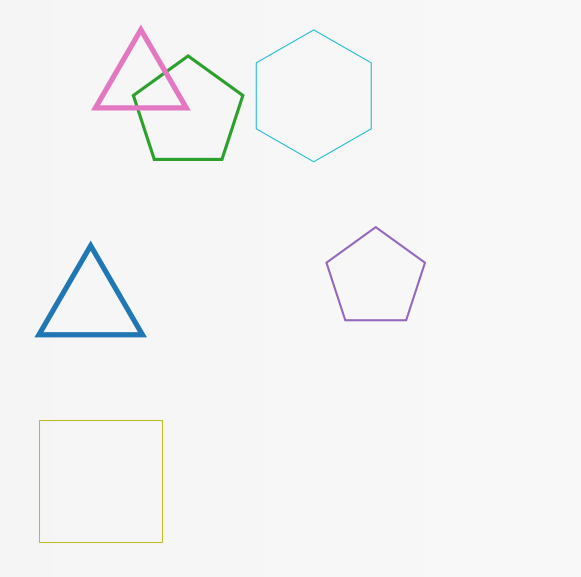[{"shape": "triangle", "thickness": 2.5, "radius": 0.51, "center": [0.156, 0.471]}, {"shape": "pentagon", "thickness": 1.5, "radius": 0.5, "center": [0.324, 0.803]}, {"shape": "pentagon", "thickness": 1, "radius": 0.45, "center": [0.646, 0.517]}, {"shape": "triangle", "thickness": 2.5, "radius": 0.45, "center": [0.242, 0.857]}, {"shape": "square", "thickness": 0.5, "radius": 0.53, "center": [0.173, 0.166]}, {"shape": "hexagon", "thickness": 0.5, "radius": 0.57, "center": [0.54, 0.833]}]